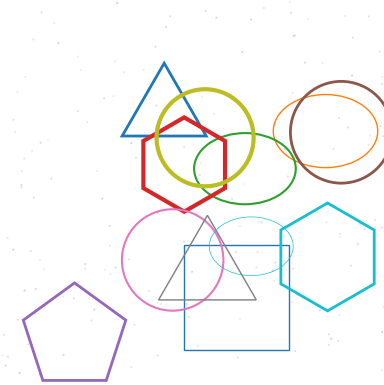[{"shape": "triangle", "thickness": 2, "radius": 0.63, "center": [0.426, 0.71]}, {"shape": "square", "thickness": 1, "radius": 0.68, "center": [0.614, 0.226]}, {"shape": "oval", "thickness": 1, "radius": 0.68, "center": [0.845, 0.66]}, {"shape": "oval", "thickness": 1.5, "radius": 0.66, "center": [0.636, 0.562]}, {"shape": "hexagon", "thickness": 3, "radius": 0.61, "center": [0.478, 0.573]}, {"shape": "pentagon", "thickness": 2, "radius": 0.7, "center": [0.194, 0.125]}, {"shape": "circle", "thickness": 2, "radius": 0.66, "center": [0.886, 0.656]}, {"shape": "circle", "thickness": 1.5, "radius": 0.66, "center": [0.448, 0.325]}, {"shape": "triangle", "thickness": 1, "radius": 0.73, "center": [0.539, 0.294]}, {"shape": "circle", "thickness": 3, "radius": 0.63, "center": [0.533, 0.642]}, {"shape": "hexagon", "thickness": 2, "radius": 0.7, "center": [0.851, 0.333]}, {"shape": "oval", "thickness": 0.5, "radius": 0.54, "center": [0.653, 0.36]}]